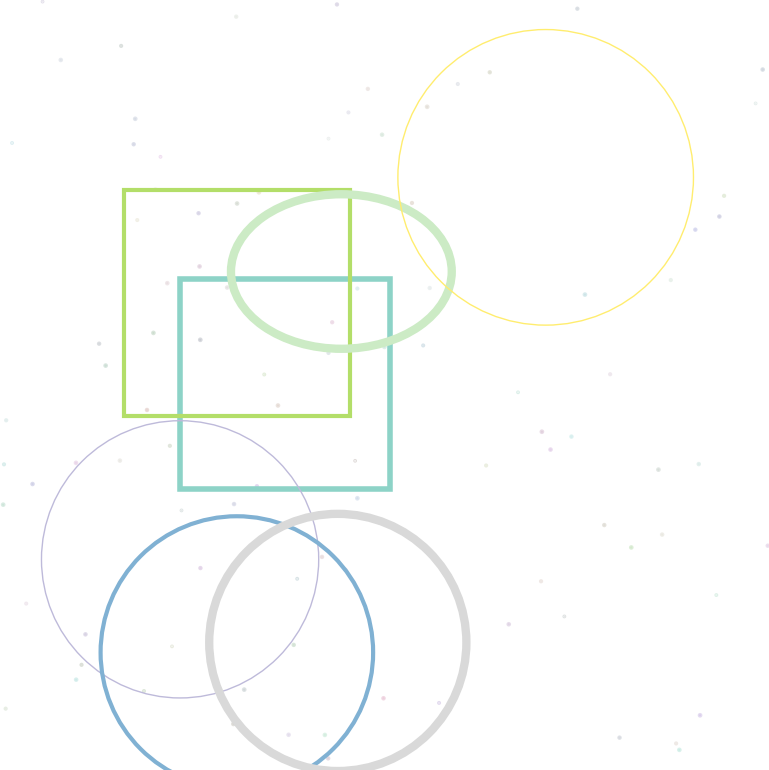[{"shape": "square", "thickness": 2, "radius": 0.68, "center": [0.37, 0.501]}, {"shape": "circle", "thickness": 0.5, "radius": 0.9, "center": [0.234, 0.274]}, {"shape": "circle", "thickness": 1.5, "radius": 0.88, "center": [0.308, 0.153]}, {"shape": "square", "thickness": 1.5, "radius": 0.73, "center": [0.308, 0.607]}, {"shape": "circle", "thickness": 3, "radius": 0.83, "center": [0.439, 0.166]}, {"shape": "oval", "thickness": 3, "radius": 0.72, "center": [0.443, 0.647]}, {"shape": "circle", "thickness": 0.5, "radius": 0.96, "center": [0.709, 0.77]}]